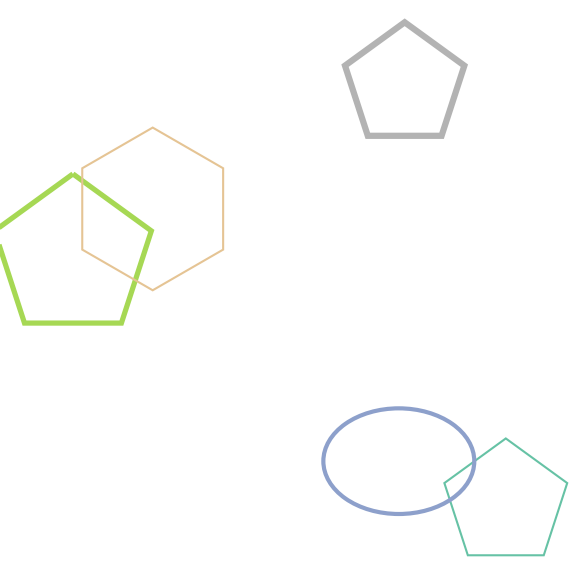[{"shape": "pentagon", "thickness": 1, "radius": 0.56, "center": [0.876, 0.128]}, {"shape": "oval", "thickness": 2, "radius": 0.65, "center": [0.691, 0.201]}, {"shape": "pentagon", "thickness": 2.5, "radius": 0.71, "center": [0.126, 0.555]}, {"shape": "hexagon", "thickness": 1, "radius": 0.7, "center": [0.264, 0.637]}, {"shape": "pentagon", "thickness": 3, "radius": 0.54, "center": [0.701, 0.852]}]